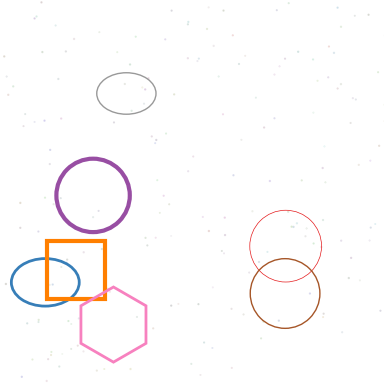[{"shape": "circle", "thickness": 0.5, "radius": 0.47, "center": [0.742, 0.361]}, {"shape": "oval", "thickness": 2, "radius": 0.44, "center": [0.118, 0.267]}, {"shape": "circle", "thickness": 3, "radius": 0.48, "center": [0.242, 0.492]}, {"shape": "square", "thickness": 3, "radius": 0.38, "center": [0.197, 0.299]}, {"shape": "circle", "thickness": 1, "radius": 0.45, "center": [0.74, 0.238]}, {"shape": "hexagon", "thickness": 2, "radius": 0.49, "center": [0.295, 0.157]}, {"shape": "oval", "thickness": 1, "radius": 0.38, "center": [0.328, 0.757]}]